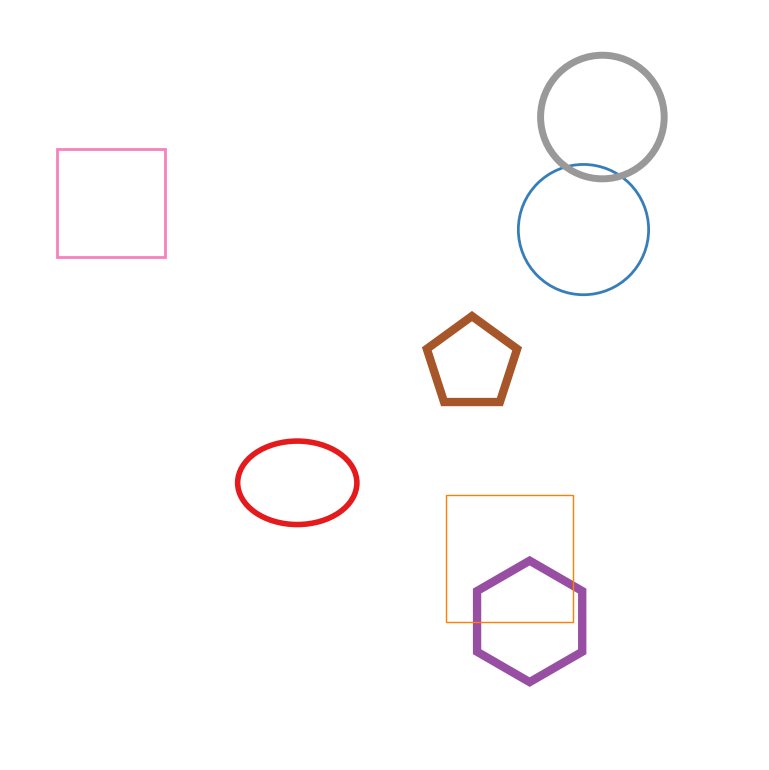[{"shape": "oval", "thickness": 2, "radius": 0.39, "center": [0.386, 0.373]}, {"shape": "circle", "thickness": 1, "radius": 0.42, "center": [0.758, 0.702]}, {"shape": "hexagon", "thickness": 3, "radius": 0.39, "center": [0.688, 0.193]}, {"shape": "square", "thickness": 0.5, "radius": 0.41, "center": [0.662, 0.274]}, {"shape": "pentagon", "thickness": 3, "radius": 0.31, "center": [0.613, 0.528]}, {"shape": "square", "thickness": 1, "radius": 0.35, "center": [0.144, 0.736]}, {"shape": "circle", "thickness": 2.5, "radius": 0.4, "center": [0.782, 0.848]}]